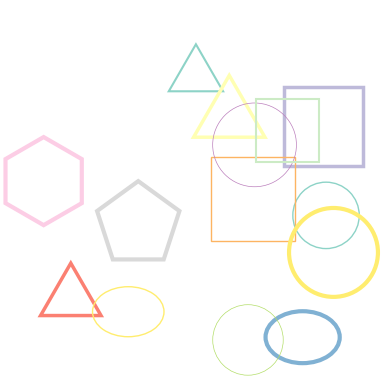[{"shape": "triangle", "thickness": 1.5, "radius": 0.41, "center": [0.509, 0.804]}, {"shape": "circle", "thickness": 1, "radius": 0.43, "center": [0.847, 0.441]}, {"shape": "triangle", "thickness": 2.5, "radius": 0.54, "center": [0.595, 0.697]}, {"shape": "square", "thickness": 2.5, "radius": 0.51, "center": [0.839, 0.672]}, {"shape": "triangle", "thickness": 2.5, "radius": 0.45, "center": [0.184, 0.226]}, {"shape": "oval", "thickness": 3, "radius": 0.48, "center": [0.786, 0.124]}, {"shape": "square", "thickness": 1, "radius": 0.54, "center": [0.657, 0.484]}, {"shape": "circle", "thickness": 0.5, "radius": 0.46, "center": [0.644, 0.117]}, {"shape": "hexagon", "thickness": 3, "radius": 0.57, "center": [0.113, 0.53]}, {"shape": "pentagon", "thickness": 3, "radius": 0.56, "center": [0.359, 0.417]}, {"shape": "circle", "thickness": 0.5, "radius": 0.54, "center": [0.661, 0.624]}, {"shape": "square", "thickness": 1.5, "radius": 0.41, "center": [0.746, 0.661]}, {"shape": "oval", "thickness": 1, "radius": 0.46, "center": [0.333, 0.19]}, {"shape": "circle", "thickness": 3, "radius": 0.58, "center": [0.866, 0.344]}]